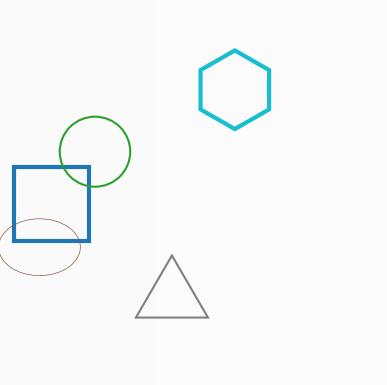[{"shape": "square", "thickness": 3, "radius": 0.48, "center": [0.134, 0.47]}, {"shape": "circle", "thickness": 1.5, "radius": 0.45, "center": [0.245, 0.606]}, {"shape": "oval", "thickness": 0.5, "radius": 0.53, "center": [0.102, 0.358]}, {"shape": "triangle", "thickness": 1.5, "radius": 0.54, "center": [0.444, 0.229]}, {"shape": "hexagon", "thickness": 3, "radius": 0.51, "center": [0.606, 0.767]}]